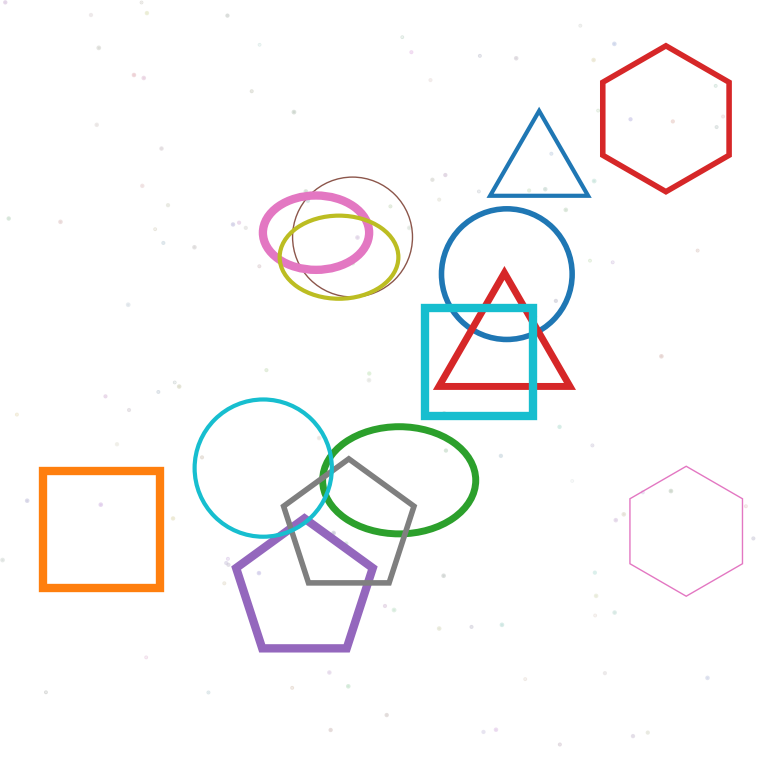[{"shape": "circle", "thickness": 2, "radius": 0.42, "center": [0.658, 0.644]}, {"shape": "triangle", "thickness": 1.5, "radius": 0.37, "center": [0.7, 0.782]}, {"shape": "square", "thickness": 3, "radius": 0.38, "center": [0.132, 0.312]}, {"shape": "oval", "thickness": 2.5, "radius": 0.5, "center": [0.518, 0.376]}, {"shape": "hexagon", "thickness": 2, "radius": 0.47, "center": [0.865, 0.846]}, {"shape": "triangle", "thickness": 2.5, "radius": 0.49, "center": [0.655, 0.547]}, {"shape": "pentagon", "thickness": 3, "radius": 0.47, "center": [0.395, 0.233]}, {"shape": "circle", "thickness": 0.5, "radius": 0.39, "center": [0.458, 0.692]}, {"shape": "oval", "thickness": 3, "radius": 0.34, "center": [0.41, 0.698]}, {"shape": "hexagon", "thickness": 0.5, "radius": 0.42, "center": [0.891, 0.31]}, {"shape": "pentagon", "thickness": 2, "radius": 0.45, "center": [0.453, 0.315]}, {"shape": "oval", "thickness": 1.5, "radius": 0.39, "center": [0.44, 0.666]}, {"shape": "circle", "thickness": 1.5, "radius": 0.45, "center": [0.342, 0.392]}, {"shape": "square", "thickness": 3, "radius": 0.35, "center": [0.622, 0.53]}]